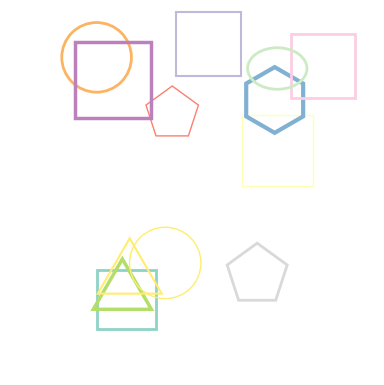[{"shape": "square", "thickness": 2, "radius": 0.38, "center": [0.328, 0.221]}, {"shape": "square", "thickness": 1, "radius": 0.46, "center": [0.721, 0.609]}, {"shape": "square", "thickness": 1.5, "radius": 0.42, "center": [0.541, 0.886]}, {"shape": "pentagon", "thickness": 1, "radius": 0.36, "center": [0.447, 0.705]}, {"shape": "hexagon", "thickness": 3, "radius": 0.43, "center": [0.713, 0.74]}, {"shape": "circle", "thickness": 2, "radius": 0.45, "center": [0.251, 0.851]}, {"shape": "triangle", "thickness": 2.5, "radius": 0.44, "center": [0.318, 0.24]}, {"shape": "square", "thickness": 2, "radius": 0.42, "center": [0.838, 0.829]}, {"shape": "pentagon", "thickness": 2, "radius": 0.41, "center": [0.668, 0.286]}, {"shape": "square", "thickness": 2.5, "radius": 0.49, "center": [0.292, 0.793]}, {"shape": "oval", "thickness": 2, "radius": 0.39, "center": [0.72, 0.822]}, {"shape": "circle", "thickness": 1, "radius": 0.46, "center": [0.429, 0.317]}, {"shape": "triangle", "thickness": 1.5, "radius": 0.48, "center": [0.337, 0.285]}]